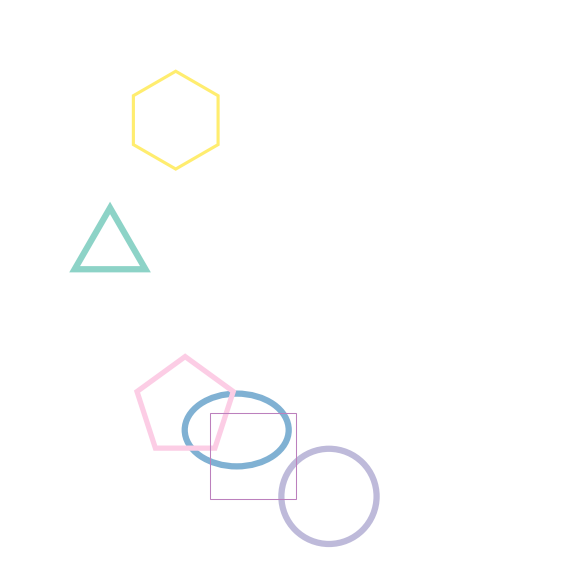[{"shape": "triangle", "thickness": 3, "radius": 0.35, "center": [0.191, 0.568]}, {"shape": "circle", "thickness": 3, "radius": 0.41, "center": [0.57, 0.14]}, {"shape": "oval", "thickness": 3, "radius": 0.45, "center": [0.41, 0.255]}, {"shape": "pentagon", "thickness": 2.5, "radius": 0.44, "center": [0.321, 0.294]}, {"shape": "square", "thickness": 0.5, "radius": 0.37, "center": [0.438, 0.21]}, {"shape": "hexagon", "thickness": 1.5, "radius": 0.42, "center": [0.304, 0.791]}]